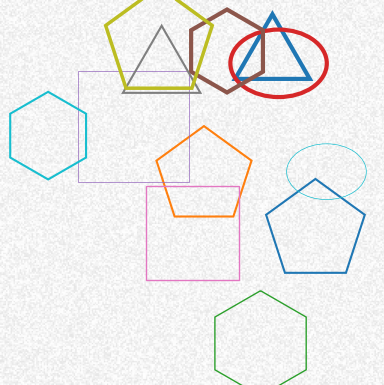[{"shape": "triangle", "thickness": 3, "radius": 0.56, "center": [0.708, 0.851]}, {"shape": "pentagon", "thickness": 1.5, "radius": 0.67, "center": [0.819, 0.4]}, {"shape": "pentagon", "thickness": 1.5, "radius": 0.65, "center": [0.53, 0.543]}, {"shape": "hexagon", "thickness": 1, "radius": 0.68, "center": [0.677, 0.108]}, {"shape": "oval", "thickness": 3, "radius": 0.63, "center": [0.724, 0.836]}, {"shape": "square", "thickness": 0.5, "radius": 0.72, "center": [0.347, 0.671]}, {"shape": "hexagon", "thickness": 3, "radius": 0.54, "center": [0.59, 0.868]}, {"shape": "square", "thickness": 1, "radius": 0.61, "center": [0.5, 0.394]}, {"shape": "triangle", "thickness": 1.5, "radius": 0.58, "center": [0.42, 0.817]}, {"shape": "pentagon", "thickness": 2.5, "radius": 0.73, "center": [0.413, 0.889]}, {"shape": "hexagon", "thickness": 1.5, "radius": 0.57, "center": [0.125, 0.648]}, {"shape": "oval", "thickness": 0.5, "radius": 0.52, "center": [0.848, 0.554]}]